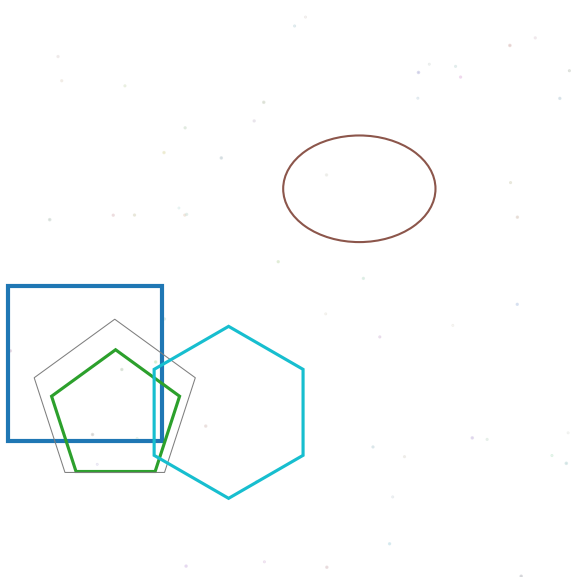[{"shape": "square", "thickness": 2, "radius": 0.67, "center": [0.147, 0.37]}, {"shape": "pentagon", "thickness": 1.5, "radius": 0.58, "center": [0.2, 0.277]}, {"shape": "oval", "thickness": 1, "radius": 0.66, "center": [0.622, 0.672]}, {"shape": "pentagon", "thickness": 0.5, "radius": 0.73, "center": [0.199, 0.3]}, {"shape": "hexagon", "thickness": 1.5, "radius": 0.74, "center": [0.396, 0.285]}]